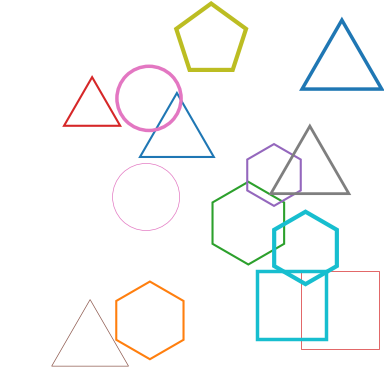[{"shape": "triangle", "thickness": 1.5, "radius": 0.55, "center": [0.459, 0.648]}, {"shape": "triangle", "thickness": 2.5, "radius": 0.6, "center": [0.888, 0.828]}, {"shape": "hexagon", "thickness": 1.5, "radius": 0.5, "center": [0.389, 0.168]}, {"shape": "hexagon", "thickness": 1.5, "radius": 0.54, "center": [0.645, 0.42]}, {"shape": "square", "thickness": 0.5, "radius": 0.51, "center": [0.882, 0.195]}, {"shape": "triangle", "thickness": 1.5, "radius": 0.42, "center": [0.239, 0.715]}, {"shape": "hexagon", "thickness": 1.5, "radius": 0.4, "center": [0.712, 0.546]}, {"shape": "triangle", "thickness": 0.5, "radius": 0.58, "center": [0.234, 0.107]}, {"shape": "circle", "thickness": 2.5, "radius": 0.42, "center": [0.387, 0.744]}, {"shape": "circle", "thickness": 0.5, "radius": 0.44, "center": [0.38, 0.488]}, {"shape": "triangle", "thickness": 2, "radius": 0.58, "center": [0.805, 0.555]}, {"shape": "pentagon", "thickness": 3, "radius": 0.48, "center": [0.548, 0.896]}, {"shape": "hexagon", "thickness": 3, "radius": 0.47, "center": [0.794, 0.356]}, {"shape": "square", "thickness": 2.5, "radius": 0.45, "center": [0.757, 0.208]}]